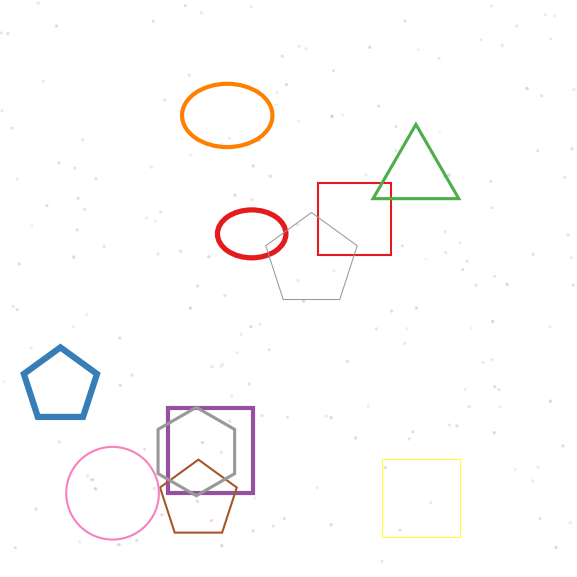[{"shape": "square", "thickness": 1, "radius": 0.31, "center": [0.614, 0.62]}, {"shape": "oval", "thickness": 2.5, "radius": 0.3, "center": [0.436, 0.594]}, {"shape": "pentagon", "thickness": 3, "radius": 0.33, "center": [0.105, 0.331]}, {"shape": "triangle", "thickness": 1.5, "radius": 0.43, "center": [0.72, 0.698]}, {"shape": "square", "thickness": 2, "radius": 0.37, "center": [0.365, 0.219]}, {"shape": "oval", "thickness": 2, "radius": 0.39, "center": [0.394, 0.799]}, {"shape": "square", "thickness": 0.5, "radius": 0.34, "center": [0.73, 0.137]}, {"shape": "pentagon", "thickness": 1, "radius": 0.35, "center": [0.344, 0.133]}, {"shape": "circle", "thickness": 1, "radius": 0.4, "center": [0.195, 0.145]}, {"shape": "hexagon", "thickness": 1.5, "radius": 0.38, "center": [0.34, 0.217]}, {"shape": "pentagon", "thickness": 0.5, "radius": 0.42, "center": [0.539, 0.548]}]